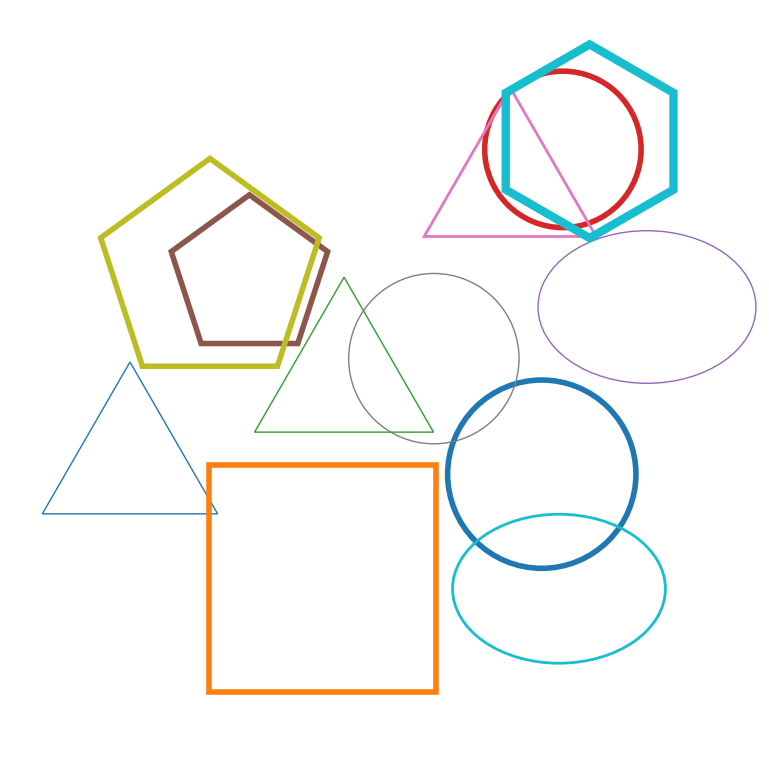[{"shape": "triangle", "thickness": 0.5, "radius": 0.66, "center": [0.169, 0.398]}, {"shape": "circle", "thickness": 2, "radius": 0.61, "center": [0.704, 0.384]}, {"shape": "square", "thickness": 2, "radius": 0.74, "center": [0.419, 0.248]}, {"shape": "triangle", "thickness": 0.5, "radius": 0.67, "center": [0.447, 0.506]}, {"shape": "circle", "thickness": 2, "radius": 0.51, "center": [0.731, 0.806]}, {"shape": "oval", "thickness": 0.5, "radius": 0.71, "center": [0.84, 0.601]}, {"shape": "pentagon", "thickness": 2, "radius": 0.53, "center": [0.324, 0.64]}, {"shape": "triangle", "thickness": 1, "radius": 0.64, "center": [0.663, 0.757]}, {"shape": "circle", "thickness": 0.5, "radius": 0.55, "center": [0.563, 0.534]}, {"shape": "pentagon", "thickness": 2, "radius": 0.75, "center": [0.273, 0.645]}, {"shape": "oval", "thickness": 1, "radius": 0.69, "center": [0.726, 0.235]}, {"shape": "hexagon", "thickness": 3, "radius": 0.63, "center": [0.766, 0.817]}]